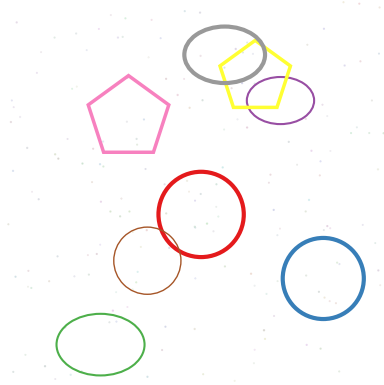[{"shape": "circle", "thickness": 3, "radius": 0.55, "center": [0.522, 0.443]}, {"shape": "circle", "thickness": 3, "radius": 0.53, "center": [0.84, 0.277]}, {"shape": "oval", "thickness": 1.5, "radius": 0.57, "center": [0.261, 0.105]}, {"shape": "oval", "thickness": 1.5, "radius": 0.44, "center": [0.729, 0.739]}, {"shape": "pentagon", "thickness": 2.5, "radius": 0.48, "center": [0.663, 0.799]}, {"shape": "circle", "thickness": 1, "radius": 0.44, "center": [0.383, 0.323]}, {"shape": "pentagon", "thickness": 2.5, "radius": 0.55, "center": [0.334, 0.694]}, {"shape": "oval", "thickness": 3, "radius": 0.52, "center": [0.584, 0.858]}]